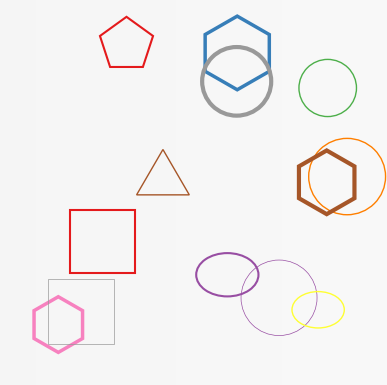[{"shape": "square", "thickness": 1.5, "radius": 0.41, "center": [0.264, 0.373]}, {"shape": "pentagon", "thickness": 1.5, "radius": 0.36, "center": [0.326, 0.884]}, {"shape": "hexagon", "thickness": 2.5, "radius": 0.48, "center": [0.612, 0.862]}, {"shape": "circle", "thickness": 1, "radius": 0.37, "center": [0.846, 0.771]}, {"shape": "oval", "thickness": 1.5, "radius": 0.4, "center": [0.587, 0.286]}, {"shape": "circle", "thickness": 0.5, "radius": 0.49, "center": [0.72, 0.226]}, {"shape": "circle", "thickness": 1, "radius": 0.5, "center": [0.896, 0.541]}, {"shape": "oval", "thickness": 1, "radius": 0.34, "center": [0.821, 0.195]}, {"shape": "triangle", "thickness": 1, "radius": 0.39, "center": [0.42, 0.533]}, {"shape": "hexagon", "thickness": 3, "radius": 0.41, "center": [0.843, 0.526]}, {"shape": "hexagon", "thickness": 2.5, "radius": 0.36, "center": [0.15, 0.157]}, {"shape": "square", "thickness": 0.5, "radius": 0.43, "center": [0.209, 0.191]}, {"shape": "circle", "thickness": 3, "radius": 0.45, "center": [0.611, 0.789]}]